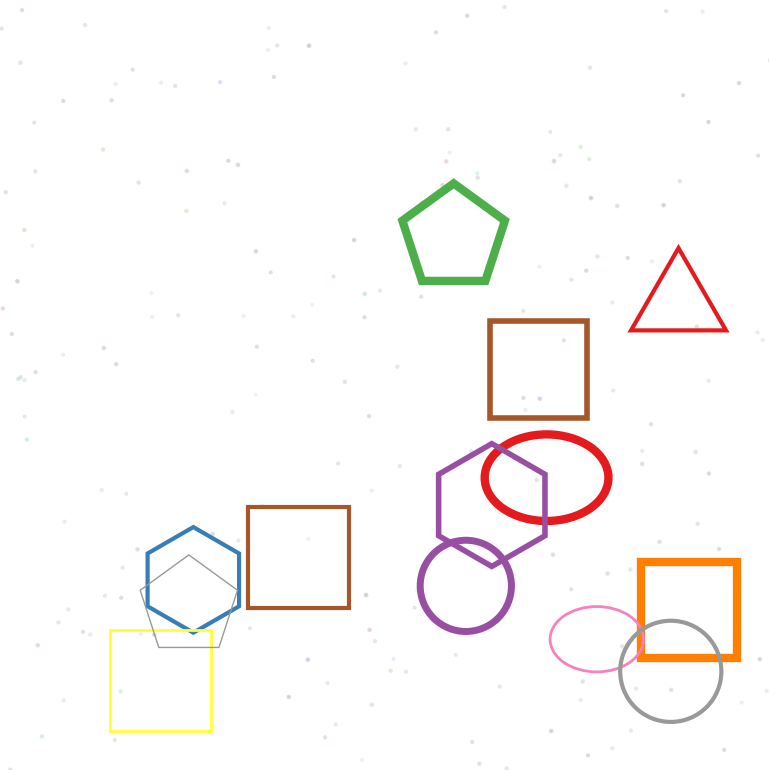[{"shape": "triangle", "thickness": 1.5, "radius": 0.36, "center": [0.881, 0.607]}, {"shape": "oval", "thickness": 3, "radius": 0.4, "center": [0.71, 0.38]}, {"shape": "hexagon", "thickness": 1.5, "radius": 0.34, "center": [0.251, 0.247]}, {"shape": "pentagon", "thickness": 3, "radius": 0.35, "center": [0.589, 0.692]}, {"shape": "hexagon", "thickness": 2, "radius": 0.4, "center": [0.639, 0.344]}, {"shape": "circle", "thickness": 2.5, "radius": 0.3, "center": [0.605, 0.239]}, {"shape": "square", "thickness": 3, "radius": 0.31, "center": [0.895, 0.208]}, {"shape": "square", "thickness": 1, "radius": 0.33, "center": [0.209, 0.116]}, {"shape": "square", "thickness": 1.5, "radius": 0.33, "center": [0.387, 0.276]}, {"shape": "square", "thickness": 2, "radius": 0.32, "center": [0.7, 0.52]}, {"shape": "oval", "thickness": 1, "radius": 0.3, "center": [0.775, 0.17]}, {"shape": "pentagon", "thickness": 0.5, "radius": 0.33, "center": [0.245, 0.213]}, {"shape": "circle", "thickness": 1.5, "radius": 0.33, "center": [0.871, 0.128]}]